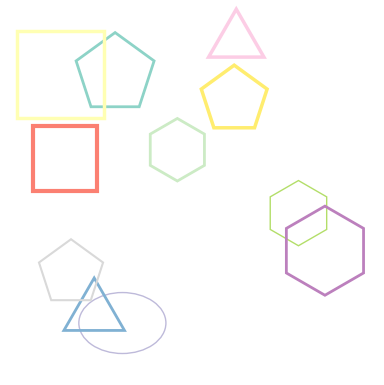[{"shape": "pentagon", "thickness": 2, "radius": 0.53, "center": [0.299, 0.809]}, {"shape": "square", "thickness": 2.5, "radius": 0.57, "center": [0.158, 0.806]}, {"shape": "oval", "thickness": 1, "radius": 0.57, "center": [0.318, 0.161]}, {"shape": "square", "thickness": 3, "radius": 0.42, "center": [0.169, 0.589]}, {"shape": "triangle", "thickness": 2, "radius": 0.45, "center": [0.245, 0.187]}, {"shape": "hexagon", "thickness": 1, "radius": 0.42, "center": [0.775, 0.446]}, {"shape": "triangle", "thickness": 2.5, "radius": 0.41, "center": [0.614, 0.893]}, {"shape": "pentagon", "thickness": 1.5, "radius": 0.44, "center": [0.184, 0.291]}, {"shape": "hexagon", "thickness": 2, "radius": 0.58, "center": [0.844, 0.349]}, {"shape": "hexagon", "thickness": 2, "radius": 0.41, "center": [0.461, 0.611]}, {"shape": "pentagon", "thickness": 2.5, "radius": 0.45, "center": [0.608, 0.741]}]